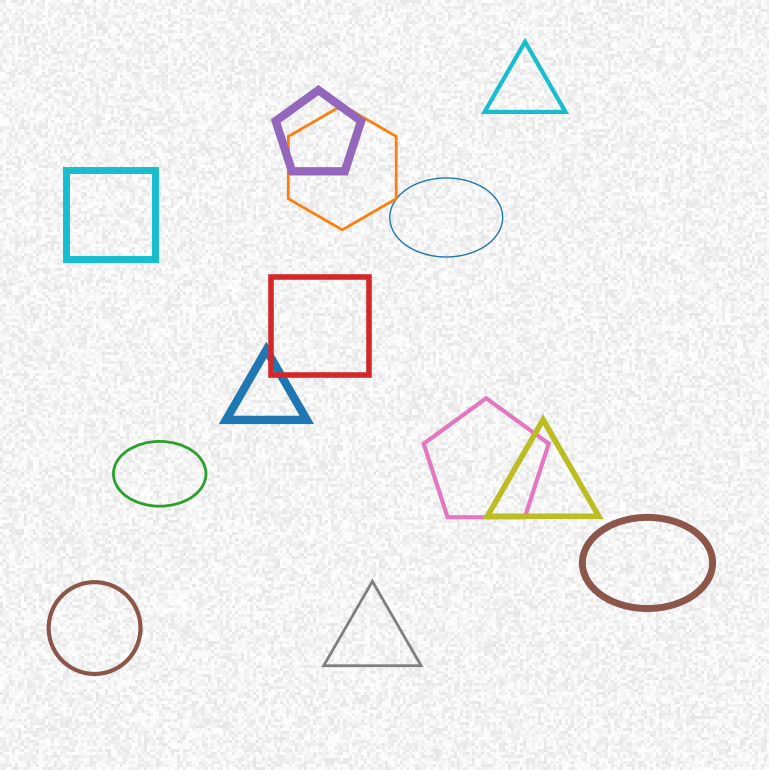[{"shape": "oval", "thickness": 0.5, "radius": 0.37, "center": [0.58, 0.718]}, {"shape": "triangle", "thickness": 3, "radius": 0.3, "center": [0.346, 0.485]}, {"shape": "hexagon", "thickness": 1, "radius": 0.4, "center": [0.444, 0.782]}, {"shape": "oval", "thickness": 1, "radius": 0.3, "center": [0.207, 0.385]}, {"shape": "square", "thickness": 2, "radius": 0.32, "center": [0.416, 0.577]}, {"shape": "pentagon", "thickness": 3, "radius": 0.29, "center": [0.414, 0.825]}, {"shape": "circle", "thickness": 1.5, "radius": 0.3, "center": [0.123, 0.184]}, {"shape": "oval", "thickness": 2.5, "radius": 0.42, "center": [0.841, 0.269]}, {"shape": "pentagon", "thickness": 1.5, "radius": 0.43, "center": [0.631, 0.397]}, {"shape": "triangle", "thickness": 1, "radius": 0.37, "center": [0.484, 0.172]}, {"shape": "triangle", "thickness": 2, "radius": 0.42, "center": [0.705, 0.371]}, {"shape": "square", "thickness": 2.5, "radius": 0.29, "center": [0.144, 0.721]}, {"shape": "triangle", "thickness": 1.5, "radius": 0.3, "center": [0.682, 0.885]}]